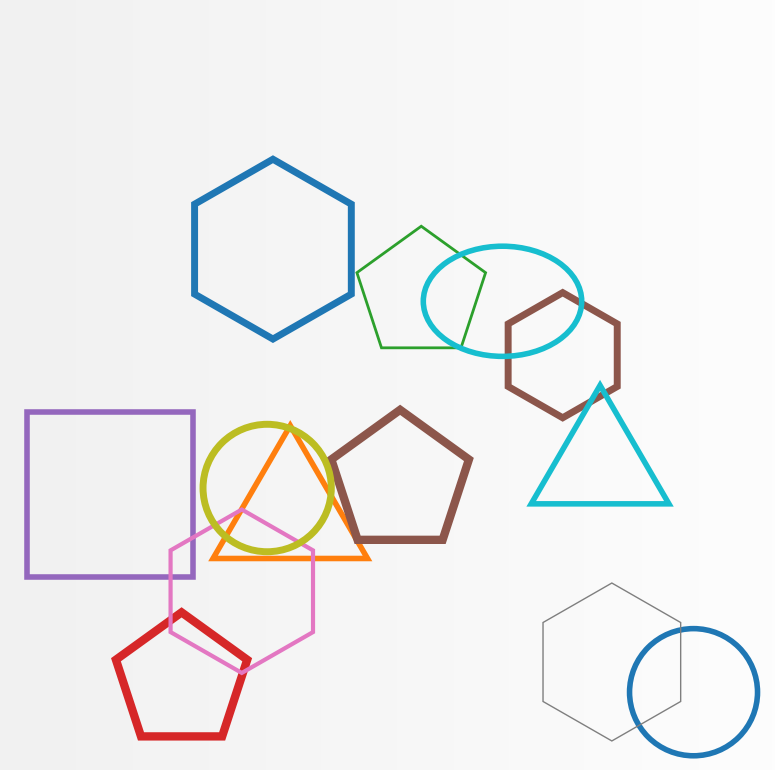[{"shape": "circle", "thickness": 2, "radius": 0.41, "center": [0.895, 0.101]}, {"shape": "hexagon", "thickness": 2.5, "radius": 0.58, "center": [0.352, 0.676]}, {"shape": "triangle", "thickness": 2, "radius": 0.58, "center": [0.375, 0.332]}, {"shape": "pentagon", "thickness": 1, "radius": 0.44, "center": [0.544, 0.619]}, {"shape": "pentagon", "thickness": 3, "radius": 0.45, "center": [0.234, 0.116]}, {"shape": "square", "thickness": 2, "radius": 0.53, "center": [0.142, 0.358]}, {"shape": "hexagon", "thickness": 2.5, "radius": 0.41, "center": [0.726, 0.539]}, {"shape": "pentagon", "thickness": 3, "radius": 0.47, "center": [0.516, 0.374]}, {"shape": "hexagon", "thickness": 1.5, "radius": 0.53, "center": [0.312, 0.232]}, {"shape": "hexagon", "thickness": 0.5, "radius": 0.51, "center": [0.789, 0.14]}, {"shape": "circle", "thickness": 2.5, "radius": 0.41, "center": [0.345, 0.366]}, {"shape": "triangle", "thickness": 2, "radius": 0.51, "center": [0.774, 0.397]}, {"shape": "oval", "thickness": 2, "radius": 0.51, "center": [0.648, 0.609]}]